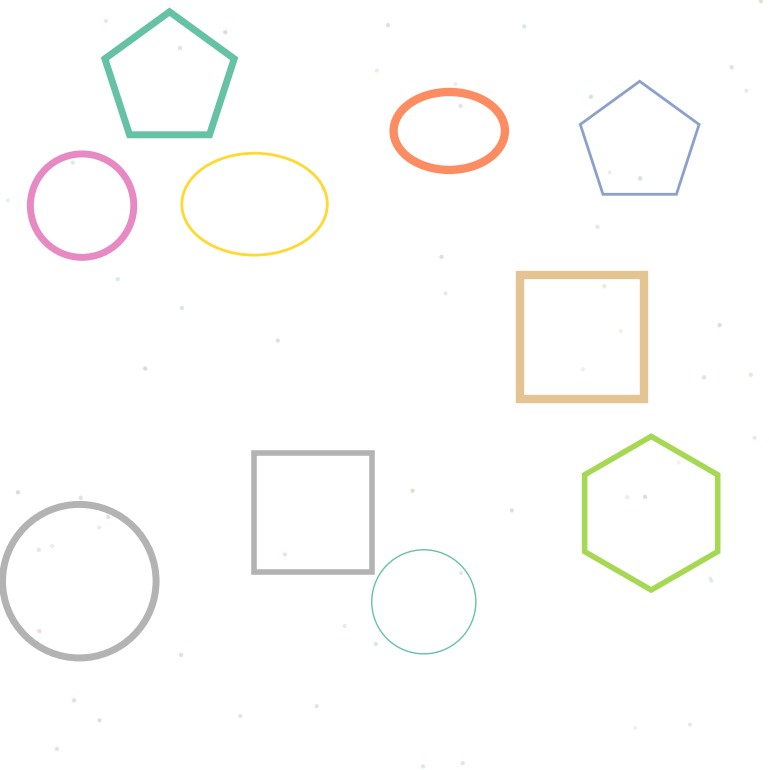[{"shape": "pentagon", "thickness": 2.5, "radius": 0.44, "center": [0.22, 0.896]}, {"shape": "circle", "thickness": 0.5, "radius": 0.34, "center": [0.55, 0.218]}, {"shape": "oval", "thickness": 3, "radius": 0.36, "center": [0.583, 0.83]}, {"shape": "pentagon", "thickness": 1, "radius": 0.41, "center": [0.831, 0.813]}, {"shape": "circle", "thickness": 2.5, "radius": 0.34, "center": [0.107, 0.733]}, {"shape": "hexagon", "thickness": 2, "radius": 0.5, "center": [0.846, 0.334]}, {"shape": "oval", "thickness": 1, "radius": 0.47, "center": [0.331, 0.735]}, {"shape": "square", "thickness": 3, "radius": 0.4, "center": [0.756, 0.562]}, {"shape": "circle", "thickness": 2.5, "radius": 0.5, "center": [0.103, 0.245]}, {"shape": "square", "thickness": 2, "radius": 0.38, "center": [0.407, 0.334]}]